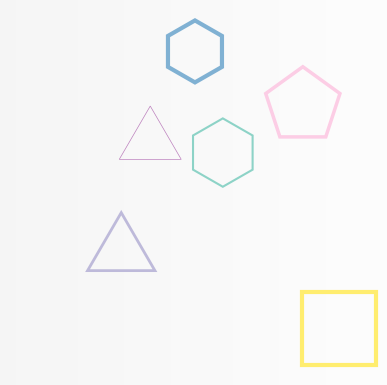[{"shape": "hexagon", "thickness": 1.5, "radius": 0.44, "center": [0.575, 0.604]}, {"shape": "triangle", "thickness": 2, "radius": 0.5, "center": [0.313, 0.347]}, {"shape": "hexagon", "thickness": 3, "radius": 0.4, "center": [0.503, 0.866]}, {"shape": "pentagon", "thickness": 2.5, "radius": 0.5, "center": [0.782, 0.726]}, {"shape": "triangle", "thickness": 0.5, "radius": 0.46, "center": [0.388, 0.632]}, {"shape": "square", "thickness": 3, "radius": 0.48, "center": [0.875, 0.148]}]